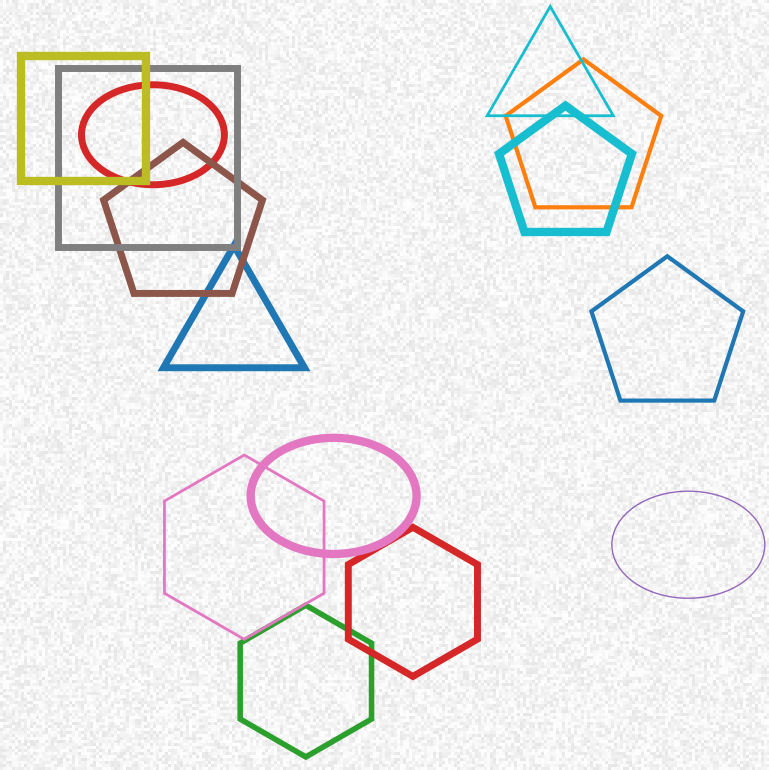[{"shape": "pentagon", "thickness": 1.5, "radius": 0.52, "center": [0.867, 0.564]}, {"shape": "triangle", "thickness": 2.5, "radius": 0.53, "center": [0.304, 0.575]}, {"shape": "pentagon", "thickness": 1.5, "radius": 0.53, "center": [0.758, 0.817]}, {"shape": "hexagon", "thickness": 2, "radius": 0.49, "center": [0.397, 0.115]}, {"shape": "oval", "thickness": 2.5, "radius": 0.46, "center": [0.199, 0.825]}, {"shape": "hexagon", "thickness": 2.5, "radius": 0.48, "center": [0.536, 0.218]}, {"shape": "oval", "thickness": 0.5, "radius": 0.5, "center": [0.894, 0.293]}, {"shape": "pentagon", "thickness": 2.5, "radius": 0.54, "center": [0.238, 0.707]}, {"shape": "oval", "thickness": 3, "radius": 0.54, "center": [0.433, 0.356]}, {"shape": "hexagon", "thickness": 1, "radius": 0.6, "center": [0.317, 0.289]}, {"shape": "square", "thickness": 2.5, "radius": 0.58, "center": [0.191, 0.795]}, {"shape": "square", "thickness": 3, "radius": 0.4, "center": [0.109, 0.846]}, {"shape": "pentagon", "thickness": 3, "radius": 0.45, "center": [0.734, 0.772]}, {"shape": "triangle", "thickness": 1, "radius": 0.47, "center": [0.715, 0.897]}]